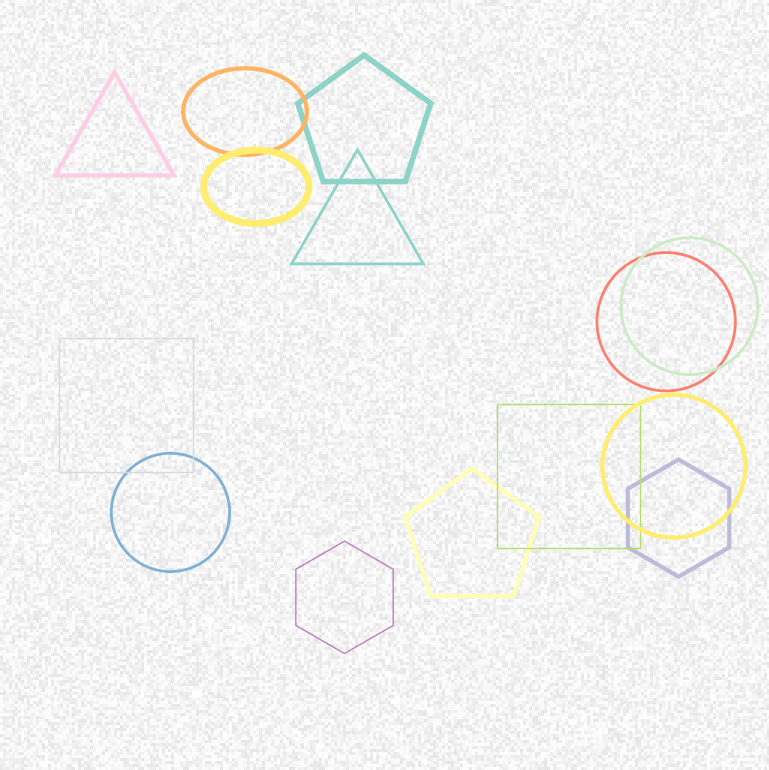[{"shape": "triangle", "thickness": 1, "radius": 0.49, "center": [0.464, 0.707]}, {"shape": "pentagon", "thickness": 2, "radius": 0.45, "center": [0.473, 0.838]}, {"shape": "pentagon", "thickness": 1.5, "radius": 0.46, "center": [0.613, 0.3]}, {"shape": "hexagon", "thickness": 1.5, "radius": 0.38, "center": [0.881, 0.327]}, {"shape": "circle", "thickness": 1, "radius": 0.45, "center": [0.865, 0.582]}, {"shape": "circle", "thickness": 1, "radius": 0.38, "center": [0.221, 0.335]}, {"shape": "oval", "thickness": 1.5, "radius": 0.4, "center": [0.318, 0.855]}, {"shape": "square", "thickness": 0.5, "radius": 0.47, "center": [0.739, 0.382]}, {"shape": "triangle", "thickness": 1.5, "radius": 0.45, "center": [0.149, 0.817]}, {"shape": "square", "thickness": 0.5, "radius": 0.43, "center": [0.163, 0.474]}, {"shape": "hexagon", "thickness": 0.5, "radius": 0.36, "center": [0.447, 0.224]}, {"shape": "circle", "thickness": 1, "radius": 0.44, "center": [0.895, 0.602]}, {"shape": "oval", "thickness": 2.5, "radius": 0.34, "center": [0.333, 0.757]}, {"shape": "circle", "thickness": 1.5, "radius": 0.46, "center": [0.875, 0.395]}]